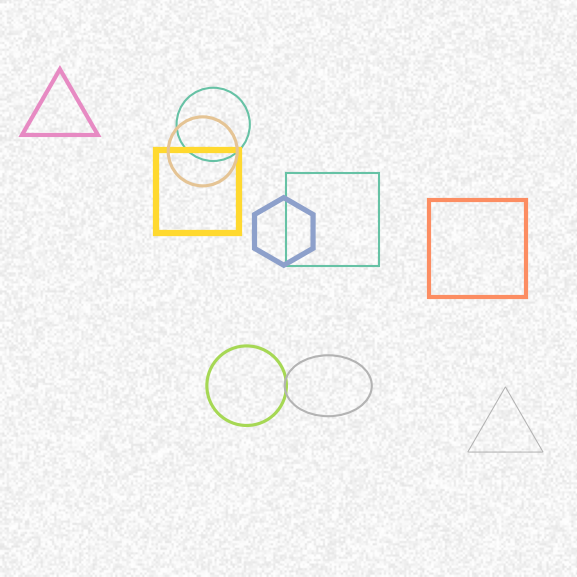[{"shape": "circle", "thickness": 1, "radius": 0.32, "center": [0.369, 0.784]}, {"shape": "square", "thickness": 1, "radius": 0.4, "center": [0.576, 0.619]}, {"shape": "square", "thickness": 2, "radius": 0.42, "center": [0.826, 0.569]}, {"shape": "hexagon", "thickness": 2.5, "radius": 0.29, "center": [0.491, 0.598]}, {"shape": "triangle", "thickness": 2, "radius": 0.38, "center": [0.104, 0.803]}, {"shape": "circle", "thickness": 1.5, "radius": 0.34, "center": [0.427, 0.331]}, {"shape": "square", "thickness": 3, "radius": 0.36, "center": [0.342, 0.667]}, {"shape": "circle", "thickness": 1.5, "radius": 0.3, "center": [0.351, 0.737]}, {"shape": "oval", "thickness": 1, "radius": 0.38, "center": [0.568, 0.331]}, {"shape": "triangle", "thickness": 0.5, "radius": 0.38, "center": [0.875, 0.254]}]